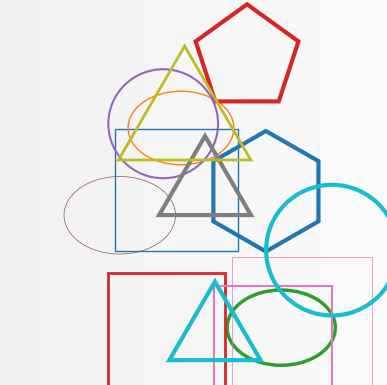[{"shape": "hexagon", "thickness": 3, "radius": 0.78, "center": [0.686, 0.503]}, {"shape": "square", "thickness": 1, "radius": 0.79, "center": [0.456, 0.506]}, {"shape": "oval", "thickness": 1, "radius": 0.68, "center": [0.467, 0.668]}, {"shape": "oval", "thickness": 2.5, "radius": 0.7, "center": [0.726, 0.149]}, {"shape": "square", "thickness": 2, "radius": 0.76, "center": [0.43, 0.138]}, {"shape": "pentagon", "thickness": 3, "radius": 0.7, "center": [0.637, 0.849]}, {"shape": "circle", "thickness": 1.5, "radius": 0.71, "center": [0.421, 0.679]}, {"shape": "oval", "thickness": 0.5, "radius": 0.72, "center": [0.309, 0.441]}, {"shape": "square", "thickness": 1.5, "radius": 0.76, "center": [0.705, 0.105]}, {"shape": "square", "thickness": 0.5, "radius": 0.9, "center": [0.778, 0.151]}, {"shape": "triangle", "thickness": 3, "radius": 0.68, "center": [0.529, 0.51]}, {"shape": "triangle", "thickness": 2, "radius": 0.99, "center": [0.476, 0.683]}, {"shape": "circle", "thickness": 3, "radius": 0.85, "center": [0.857, 0.35]}, {"shape": "triangle", "thickness": 3, "radius": 0.68, "center": [0.555, 0.132]}]